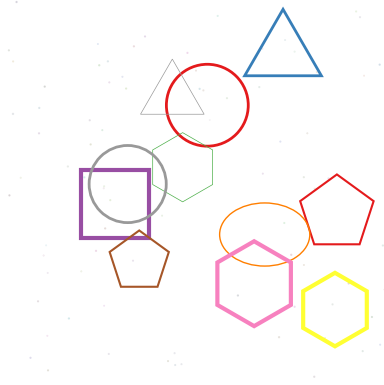[{"shape": "circle", "thickness": 2, "radius": 0.53, "center": [0.538, 0.727]}, {"shape": "pentagon", "thickness": 1.5, "radius": 0.5, "center": [0.875, 0.447]}, {"shape": "triangle", "thickness": 2, "radius": 0.58, "center": [0.735, 0.861]}, {"shape": "hexagon", "thickness": 0.5, "radius": 0.45, "center": [0.474, 0.566]}, {"shape": "square", "thickness": 3, "radius": 0.45, "center": [0.299, 0.47]}, {"shape": "oval", "thickness": 1, "radius": 0.59, "center": [0.688, 0.391]}, {"shape": "hexagon", "thickness": 3, "radius": 0.48, "center": [0.87, 0.196]}, {"shape": "pentagon", "thickness": 1.5, "radius": 0.4, "center": [0.362, 0.321]}, {"shape": "hexagon", "thickness": 3, "radius": 0.55, "center": [0.66, 0.263]}, {"shape": "triangle", "thickness": 0.5, "radius": 0.48, "center": [0.448, 0.751]}, {"shape": "circle", "thickness": 2, "radius": 0.5, "center": [0.332, 0.522]}]